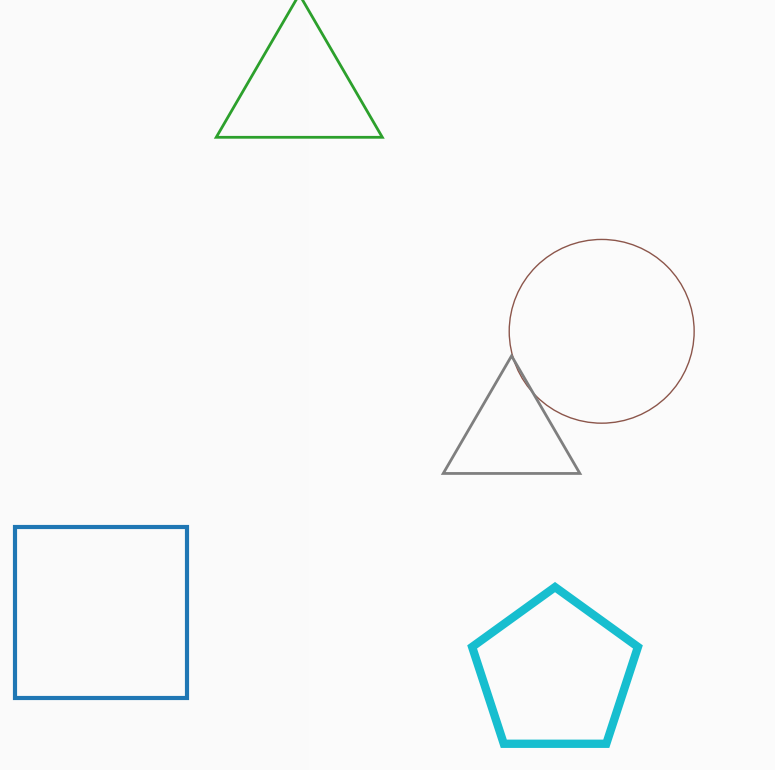[{"shape": "square", "thickness": 1.5, "radius": 0.55, "center": [0.13, 0.204]}, {"shape": "triangle", "thickness": 1, "radius": 0.62, "center": [0.386, 0.884]}, {"shape": "circle", "thickness": 0.5, "radius": 0.6, "center": [0.776, 0.57]}, {"shape": "triangle", "thickness": 1, "radius": 0.51, "center": [0.66, 0.436]}, {"shape": "pentagon", "thickness": 3, "radius": 0.56, "center": [0.716, 0.125]}]